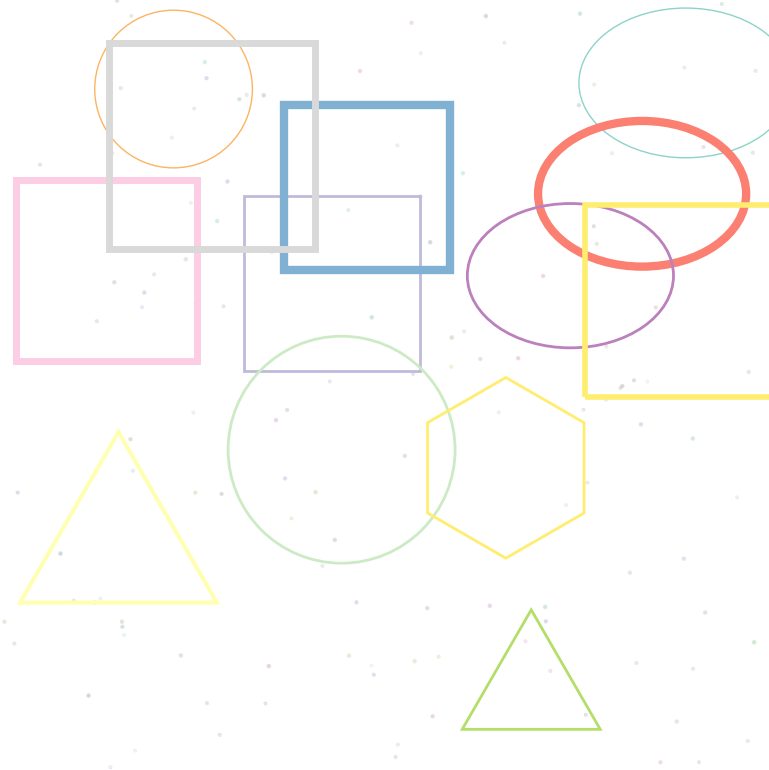[{"shape": "oval", "thickness": 0.5, "radius": 0.69, "center": [0.891, 0.892]}, {"shape": "triangle", "thickness": 1.5, "radius": 0.74, "center": [0.154, 0.291]}, {"shape": "square", "thickness": 1, "radius": 0.57, "center": [0.431, 0.631]}, {"shape": "oval", "thickness": 3, "radius": 0.68, "center": [0.834, 0.748]}, {"shape": "square", "thickness": 3, "radius": 0.54, "center": [0.477, 0.757]}, {"shape": "circle", "thickness": 0.5, "radius": 0.51, "center": [0.225, 0.884]}, {"shape": "triangle", "thickness": 1, "radius": 0.52, "center": [0.69, 0.105]}, {"shape": "square", "thickness": 2.5, "radius": 0.59, "center": [0.138, 0.649]}, {"shape": "square", "thickness": 2.5, "radius": 0.67, "center": [0.275, 0.811]}, {"shape": "oval", "thickness": 1, "radius": 0.67, "center": [0.741, 0.642]}, {"shape": "circle", "thickness": 1, "radius": 0.74, "center": [0.444, 0.416]}, {"shape": "hexagon", "thickness": 1, "radius": 0.59, "center": [0.657, 0.392]}, {"shape": "square", "thickness": 2, "radius": 0.62, "center": [0.884, 0.609]}]